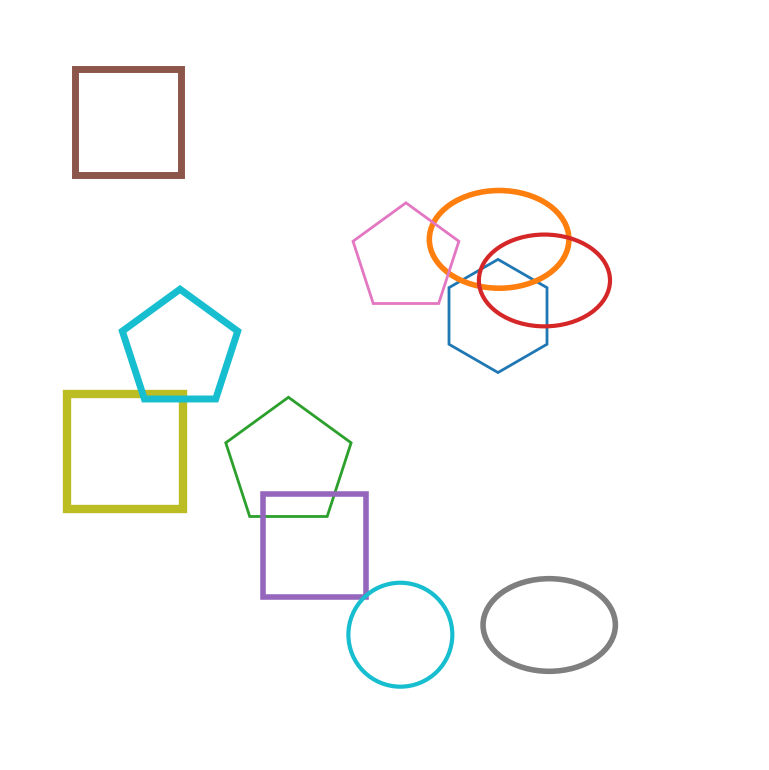[{"shape": "hexagon", "thickness": 1, "radius": 0.37, "center": [0.647, 0.59]}, {"shape": "oval", "thickness": 2, "radius": 0.45, "center": [0.648, 0.689]}, {"shape": "pentagon", "thickness": 1, "radius": 0.43, "center": [0.375, 0.398]}, {"shape": "oval", "thickness": 1.5, "radius": 0.43, "center": [0.707, 0.636]}, {"shape": "square", "thickness": 2, "radius": 0.33, "center": [0.409, 0.291]}, {"shape": "square", "thickness": 2.5, "radius": 0.34, "center": [0.166, 0.841]}, {"shape": "pentagon", "thickness": 1, "radius": 0.36, "center": [0.527, 0.664]}, {"shape": "oval", "thickness": 2, "radius": 0.43, "center": [0.713, 0.188]}, {"shape": "square", "thickness": 3, "radius": 0.38, "center": [0.163, 0.414]}, {"shape": "circle", "thickness": 1.5, "radius": 0.34, "center": [0.52, 0.176]}, {"shape": "pentagon", "thickness": 2.5, "radius": 0.39, "center": [0.234, 0.546]}]